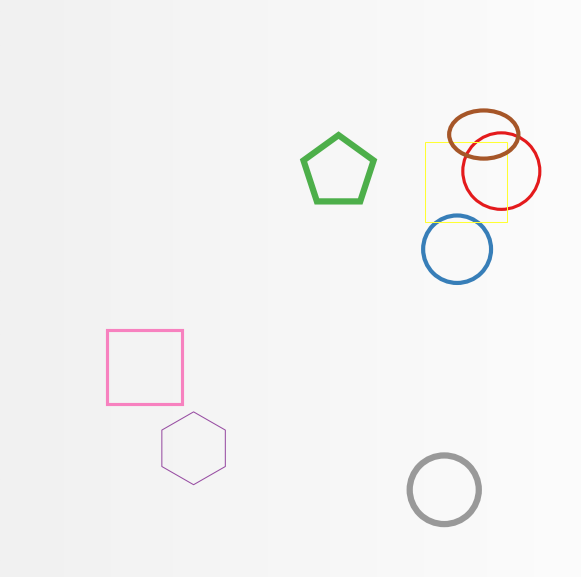[{"shape": "circle", "thickness": 1.5, "radius": 0.33, "center": [0.862, 0.703]}, {"shape": "circle", "thickness": 2, "radius": 0.29, "center": [0.786, 0.568]}, {"shape": "pentagon", "thickness": 3, "radius": 0.32, "center": [0.582, 0.702]}, {"shape": "hexagon", "thickness": 0.5, "radius": 0.32, "center": [0.333, 0.223]}, {"shape": "square", "thickness": 0.5, "radius": 0.35, "center": [0.802, 0.684]}, {"shape": "oval", "thickness": 2, "radius": 0.3, "center": [0.832, 0.766]}, {"shape": "square", "thickness": 1.5, "radius": 0.32, "center": [0.248, 0.364]}, {"shape": "circle", "thickness": 3, "radius": 0.3, "center": [0.764, 0.151]}]